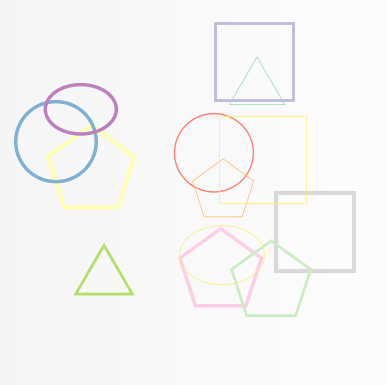[{"shape": "triangle", "thickness": 0.5, "radius": 0.41, "center": [0.663, 0.769]}, {"shape": "pentagon", "thickness": 3, "radius": 0.59, "center": [0.235, 0.557]}, {"shape": "square", "thickness": 2, "radius": 0.5, "center": [0.655, 0.839]}, {"shape": "circle", "thickness": 1, "radius": 0.51, "center": [0.552, 0.603]}, {"shape": "circle", "thickness": 2.5, "radius": 0.52, "center": [0.144, 0.632]}, {"shape": "pentagon", "thickness": 0.5, "radius": 0.42, "center": [0.576, 0.504]}, {"shape": "triangle", "thickness": 2, "radius": 0.42, "center": [0.268, 0.278]}, {"shape": "pentagon", "thickness": 2.5, "radius": 0.55, "center": [0.569, 0.295]}, {"shape": "square", "thickness": 3, "radius": 0.5, "center": [0.813, 0.397]}, {"shape": "oval", "thickness": 2.5, "radius": 0.46, "center": [0.208, 0.716]}, {"shape": "pentagon", "thickness": 2, "radius": 0.54, "center": [0.7, 0.267]}, {"shape": "oval", "thickness": 0.5, "radius": 0.55, "center": [0.573, 0.337]}, {"shape": "square", "thickness": 0.5, "radius": 0.56, "center": [0.677, 0.586]}]